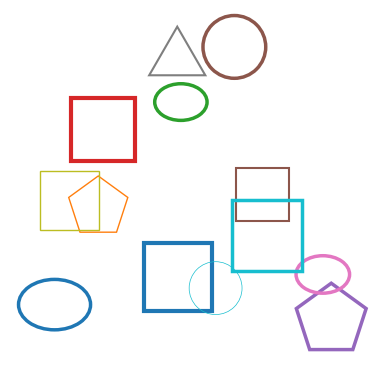[{"shape": "square", "thickness": 3, "radius": 0.44, "center": [0.462, 0.28]}, {"shape": "oval", "thickness": 2.5, "radius": 0.47, "center": [0.142, 0.209]}, {"shape": "pentagon", "thickness": 1, "radius": 0.4, "center": [0.255, 0.462]}, {"shape": "oval", "thickness": 2.5, "radius": 0.34, "center": [0.47, 0.735]}, {"shape": "square", "thickness": 3, "radius": 0.41, "center": [0.268, 0.664]}, {"shape": "pentagon", "thickness": 2.5, "radius": 0.48, "center": [0.86, 0.169]}, {"shape": "circle", "thickness": 2.5, "radius": 0.41, "center": [0.609, 0.878]}, {"shape": "square", "thickness": 1.5, "radius": 0.34, "center": [0.682, 0.495]}, {"shape": "oval", "thickness": 2.5, "radius": 0.35, "center": [0.838, 0.287]}, {"shape": "triangle", "thickness": 1.5, "radius": 0.42, "center": [0.46, 0.847]}, {"shape": "square", "thickness": 1, "radius": 0.38, "center": [0.182, 0.479]}, {"shape": "square", "thickness": 2.5, "radius": 0.46, "center": [0.694, 0.388]}, {"shape": "circle", "thickness": 0.5, "radius": 0.34, "center": [0.56, 0.252]}]